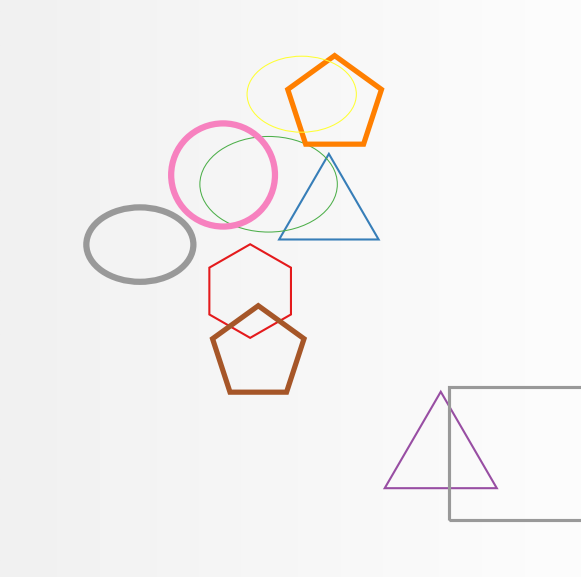[{"shape": "hexagon", "thickness": 1, "radius": 0.41, "center": [0.43, 0.495]}, {"shape": "triangle", "thickness": 1, "radius": 0.49, "center": [0.566, 0.634]}, {"shape": "oval", "thickness": 0.5, "radius": 0.59, "center": [0.462, 0.68]}, {"shape": "triangle", "thickness": 1, "radius": 0.56, "center": [0.758, 0.209]}, {"shape": "pentagon", "thickness": 2.5, "radius": 0.42, "center": [0.576, 0.818]}, {"shape": "oval", "thickness": 0.5, "radius": 0.47, "center": [0.519, 0.836]}, {"shape": "pentagon", "thickness": 2.5, "radius": 0.41, "center": [0.444, 0.387]}, {"shape": "circle", "thickness": 3, "radius": 0.45, "center": [0.384, 0.696]}, {"shape": "oval", "thickness": 3, "radius": 0.46, "center": [0.241, 0.576]}, {"shape": "square", "thickness": 1.5, "radius": 0.58, "center": [0.888, 0.214]}]